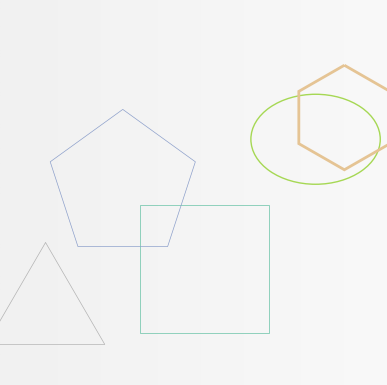[{"shape": "square", "thickness": 0.5, "radius": 0.83, "center": [0.527, 0.301]}, {"shape": "pentagon", "thickness": 0.5, "radius": 0.98, "center": [0.317, 0.519]}, {"shape": "oval", "thickness": 1, "radius": 0.83, "center": [0.814, 0.638]}, {"shape": "hexagon", "thickness": 2, "radius": 0.68, "center": [0.889, 0.695]}, {"shape": "triangle", "thickness": 0.5, "radius": 0.88, "center": [0.118, 0.194]}]